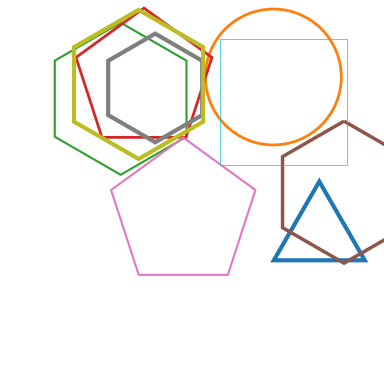[{"shape": "triangle", "thickness": 3, "radius": 0.68, "center": [0.829, 0.392]}, {"shape": "circle", "thickness": 2, "radius": 0.88, "center": [0.71, 0.8]}, {"shape": "hexagon", "thickness": 1.5, "radius": 0.99, "center": [0.313, 0.744]}, {"shape": "pentagon", "thickness": 2, "radius": 0.93, "center": [0.374, 0.793]}, {"shape": "hexagon", "thickness": 2.5, "radius": 0.92, "center": [0.894, 0.501]}, {"shape": "pentagon", "thickness": 1.5, "radius": 0.99, "center": [0.476, 0.446]}, {"shape": "hexagon", "thickness": 3, "radius": 0.7, "center": [0.403, 0.772]}, {"shape": "hexagon", "thickness": 3, "radius": 0.97, "center": [0.36, 0.781]}, {"shape": "square", "thickness": 0.5, "radius": 0.82, "center": [0.736, 0.735]}]